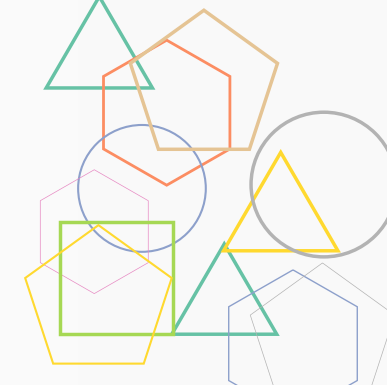[{"shape": "triangle", "thickness": 2.5, "radius": 0.78, "center": [0.579, 0.21]}, {"shape": "triangle", "thickness": 2.5, "radius": 0.79, "center": [0.256, 0.851]}, {"shape": "hexagon", "thickness": 2, "radius": 0.94, "center": [0.43, 0.707]}, {"shape": "hexagon", "thickness": 1, "radius": 0.96, "center": [0.756, 0.107]}, {"shape": "circle", "thickness": 1.5, "radius": 0.82, "center": [0.366, 0.511]}, {"shape": "hexagon", "thickness": 0.5, "radius": 0.8, "center": [0.243, 0.398]}, {"shape": "square", "thickness": 2.5, "radius": 0.73, "center": [0.3, 0.278]}, {"shape": "triangle", "thickness": 2.5, "radius": 0.85, "center": [0.724, 0.434]}, {"shape": "pentagon", "thickness": 1.5, "radius": 0.99, "center": [0.254, 0.216]}, {"shape": "pentagon", "thickness": 2.5, "radius": 1.0, "center": [0.526, 0.774]}, {"shape": "circle", "thickness": 2.5, "radius": 0.94, "center": [0.836, 0.521]}, {"shape": "pentagon", "thickness": 0.5, "radius": 0.98, "center": [0.832, 0.121]}]